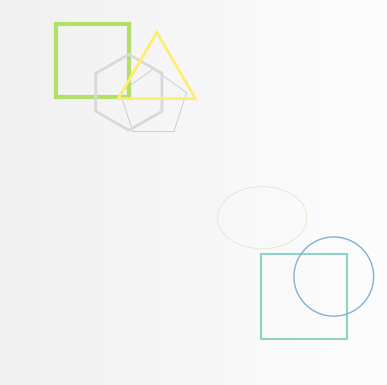[{"shape": "square", "thickness": 1.5, "radius": 0.55, "center": [0.784, 0.229]}, {"shape": "pentagon", "thickness": 0.5, "radius": 0.45, "center": [0.396, 0.731]}, {"shape": "circle", "thickness": 1, "radius": 0.51, "center": [0.861, 0.282]}, {"shape": "square", "thickness": 3, "radius": 0.47, "center": [0.238, 0.843]}, {"shape": "hexagon", "thickness": 2, "radius": 0.49, "center": [0.333, 0.76]}, {"shape": "oval", "thickness": 0.5, "radius": 0.58, "center": [0.677, 0.435]}, {"shape": "triangle", "thickness": 2, "radius": 0.57, "center": [0.405, 0.801]}]